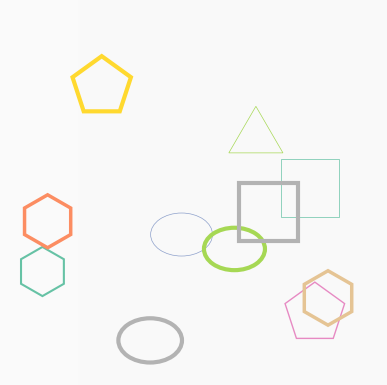[{"shape": "hexagon", "thickness": 1.5, "radius": 0.32, "center": [0.11, 0.295]}, {"shape": "square", "thickness": 0.5, "radius": 0.37, "center": [0.8, 0.511]}, {"shape": "hexagon", "thickness": 2.5, "radius": 0.34, "center": [0.123, 0.425]}, {"shape": "oval", "thickness": 0.5, "radius": 0.4, "center": [0.469, 0.391]}, {"shape": "pentagon", "thickness": 1, "radius": 0.4, "center": [0.812, 0.186]}, {"shape": "oval", "thickness": 3, "radius": 0.39, "center": [0.605, 0.353]}, {"shape": "triangle", "thickness": 0.5, "radius": 0.4, "center": [0.66, 0.643]}, {"shape": "pentagon", "thickness": 3, "radius": 0.4, "center": [0.263, 0.775]}, {"shape": "hexagon", "thickness": 2.5, "radius": 0.35, "center": [0.846, 0.226]}, {"shape": "oval", "thickness": 3, "radius": 0.41, "center": [0.388, 0.116]}, {"shape": "square", "thickness": 3, "radius": 0.38, "center": [0.692, 0.449]}]